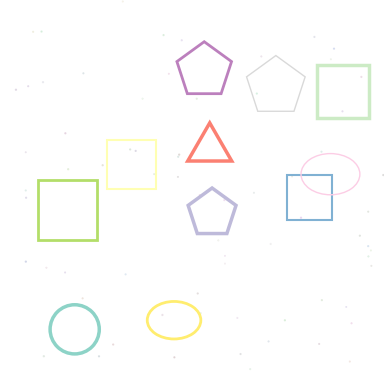[{"shape": "circle", "thickness": 2.5, "radius": 0.32, "center": [0.194, 0.145]}, {"shape": "square", "thickness": 1.5, "radius": 0.32, "center": [0.341, 0.572]}, {"shape": "pentagon", "thickness": 2.5, "radius": 0.33, "center": [0.551, 0.446]}, {"shape": "triangle", "thickness": 2.5, "radius": 0.33, "center": [0.545, 0.615]}, {"shape": "square", "thickness": 1.5, "radius": 0.29, "center": [0.805, 0.486]}, {"shape": "square", "thickness": 2, "radius": 0.39, "center": [0.175, 0.455]}, {"shape": "oval", "thickness": 1, "radius": 0.38, "center": [0.858, 0.548]}, {"shape": "pentagon", "thickness": 1, "radius": 0.4, "center": [0.717, 0.776]}, {"shape": "pentagon", "thickness": 2, "radius": 0.37, "center": [0.53, 0.817]}, {"shape": "square", "thickness": 2.5, "radius": 0.34, "center": [0.891, 0.762]}, {"shape": "oval", "thickness": 2, "radius": 0.35, "center": [0.452, 0.168]}]